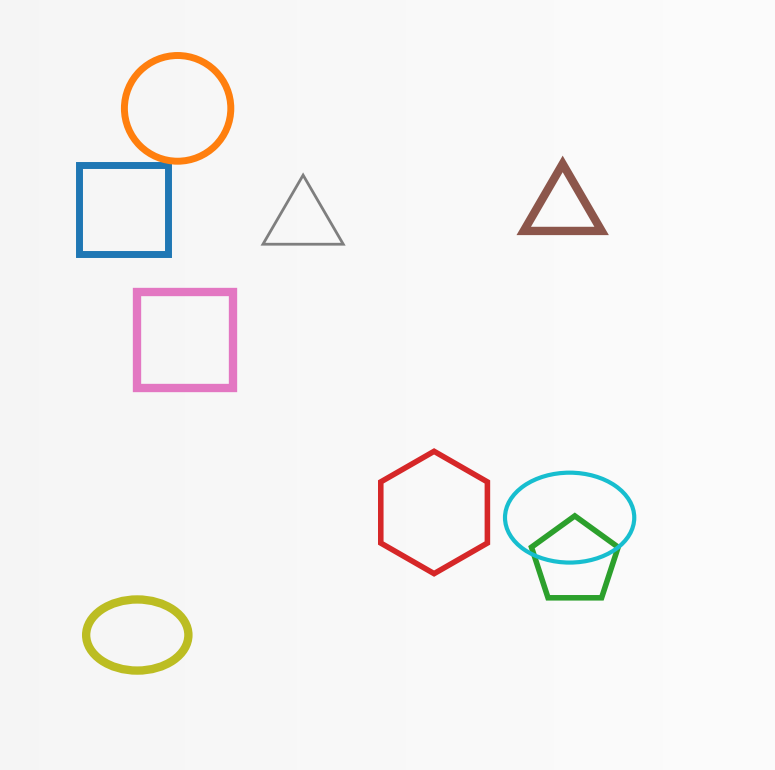[{"shape": "square", "thickness": 2.5, "radius": 0.29, "center": [0.159, 0.728]}, {"shape": "circle", "thickness": 2.5, "radius": 0.34, "center": [0.229, 0.859]}, {"shape": "pentagon", "thickness": 2, "radius": 0.29, "center": [0.742, 0.271]}, {"shape": "hexagon", "thickness": 2, "radius": 0.4, "center": [0.56, 0.334]}, {"shape": "triangle", "thickness": 3, "radius": 0.29, "center": [0.726, 0.729]}, {"shape": "square", "thickness": 3, "radius": 0.31, "center": [0.239, 0.558]}, {"shape": "triangle", "thickness": 1, "radius": 0.3, "center": [0.391, 0.713]}, {"shape": "oval", "thickness": 3, "radius": 0.33, "center": [0.177, 0.175]}, {"shape": "oval", "thickness": 1.5, "radius": 0.42, "center": [0.735, 0.328]}]